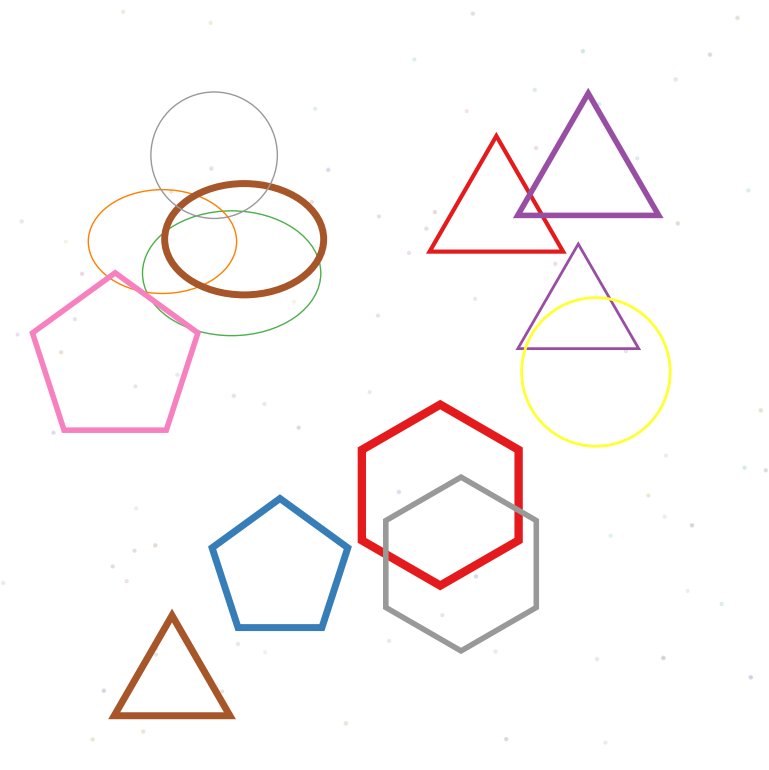[{"shape": "triangle", "thickness": 1.5, "radius": 0.5, "center": [0.645, 0.723]}, {"shape": "hexagon", "thickness": 3, "radius": 0.59, "center": [0.572, 0.357]}, {"shape": "pentagon", "thickness": 2.5, "radius": 0.46, "center": [0.364, 0.26]}, {"shape": "oval", "thickness": 0.5, "radius": 0.58, "center": [0.301, 0.645]}, {"shape": "triangle", "thickness": 2, "radius": 0.53, "center": [0.764, 0.773]}, {"shape": "triangle", "thickness": 1, "radius": 0.45, "center": [0.751, 0.593]}, {"shape": "oval", "thickness": 0.5, "radius": 0.48, "center": [0.211, 0.686]}, {"shape": "circle", "thickness": 1, "radius": 0.48, "center": [0.774, 0.517]}, {"shape": "oval", "thickness": 2.5, "radius": 0.52, "center": [0.317, 0.689]}, {"shape": "triangle", "thickness": 2.5, "radius": 0.43, "center": [0.223, 0.114]}, {"shape": "pentagon", "thickness": 2, "radius": 0.56, "center": [0.15, 0.533]}, {"shape": "hexagon", "thickness": 2, "radius": 0.56, "center": [0.599, 0.268]}, {"shape": "circle", "thickness": 0.5, "radius": 0.41, "center": [0.278, 0.798]}]